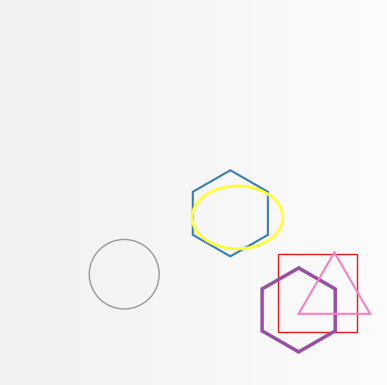[{"shape": "square", "thickness": 1, "radius": 0.51, "center": [0.819, 0.239]}, {"shape": "hexagon", "thickness": 1.5, "radius": 0.56, "center": [0.594, 0.446]}, {"shape": "hexagon", "thickness": 2.5, "radius": 0.54, "center": [0.771, 0.195]}, {"shape": "oval", "thickness": 2, "radius": 0.58, "center": [0.613, 0.435]}, {"shape": "triangle", "thickness": 1.5, "radius": 0.53, "center": [0.863, 0.238]}, {"shape": "circle", "thickness": 1, "radius": 0.45, "center": [0.321, 0.288]}]